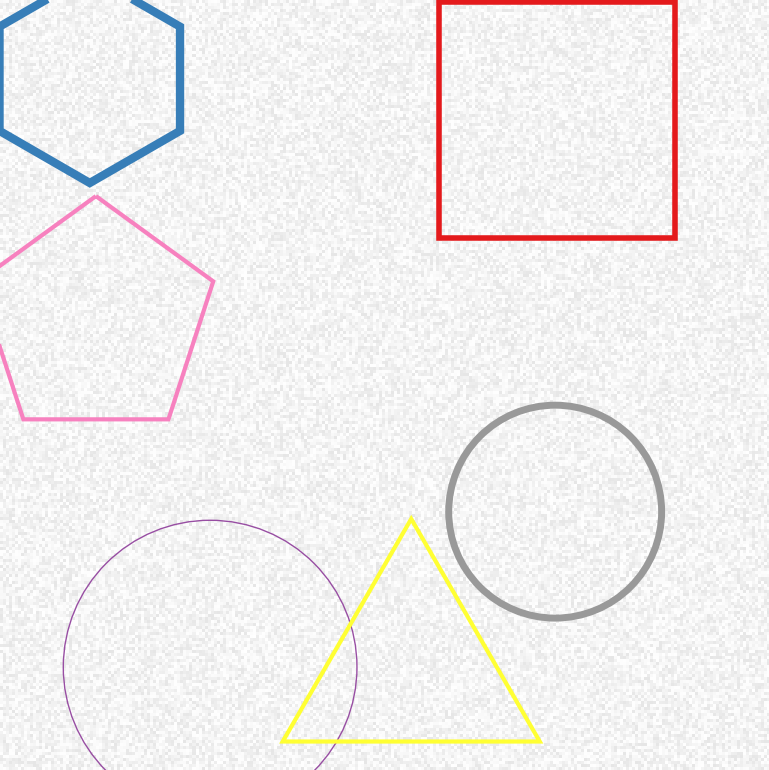[{"shape": "square", "thickness": 2, "radius": 0.77, "center": [0.724, 0.844]}, {"shape": "hexagon", "thickness": 3, "radius": 0.68, "center": [0.117, 0.898]}, {"shape": "circle", "thickness": 0.5, "radius": 0.95, "center": [0.273, 0.134]}, {"shape": "triangle", "thickness": 1.5, "radius": 0.96, "center": [0.534, 0.133]}, {"shape": "pentagon", "thickness": 1.5, "radius": 0.8, "center": [0.125, 0.585]}, {"shape": "circle", "thickness": 2.5, "radius": 0.69, "center": [0.721, 0.336]}]